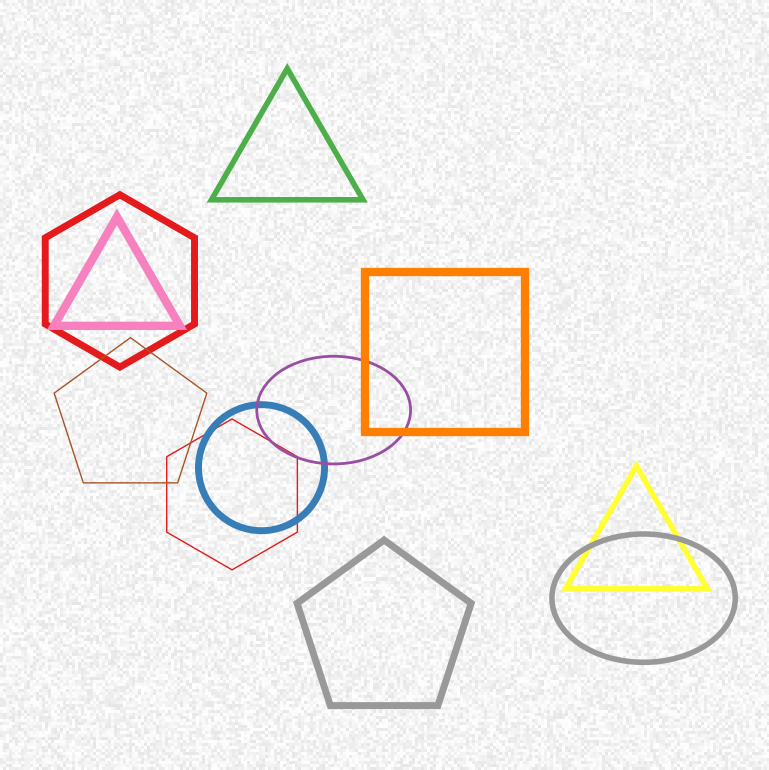[{"shape": "hexagon", "thickness": 0.5, "radius": 0.49, "center": [0.301, 0.358]}, {"shape": "hexagon", "thickness": 2.5, "radius": 0.56, "center": [0.156, 0.635]}, {"shape": "circle", "thickness": 2.5, "radius": 0.41, "center": [0.34, 0.393]}, {"shape": "triangle", "thickness": 2, "radius": 0.57, "center": [0.373, 0.797]}, {"shape": "oval", "thickness": 1, "radius": 0.5, "center": [0.433, 0.467]}, {"shape": "square", "thickness": 3, "radius": 0.52, "center": [0.578, 0.543]}, {"shape": "triangle", "thickness": 2, "radius": 0.53, "center": [0.827, 0.288]}, {"shape": "pentagon", "thickness": 0.5, "radius": 0.52, "center": [0.169, 0.457]}, {"shape": "triangle", "thickness": 3, "radius": 0.47, "center": [0.152, 0.624]}, {"shape": "pentagon", "thickness": 2.5, "radius": 0.59, "center": [0.499, 0.18]}, {"shape": "oval", "thickness": 2, "radius": 0.6, "center": [0.836, 0.223]}]